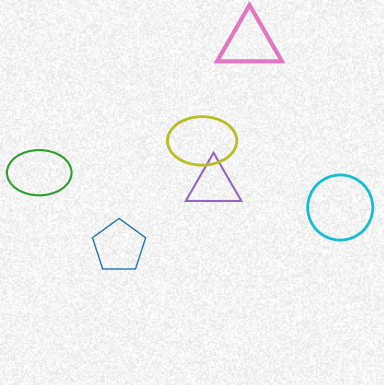[{"shape": "pentagon", "thickness": 1, "radius": 0.36, "center": [0.309, 0.36]}, {"shape": "oval", "thickness": 1.5, "radius": 0.42, "center": [0.102, 0.551]}, {"shape": "triangle", "thickness": 1.5, "radius": 0.42, "center": [0.555, 0.52]}, {"shape": "triangle", "thickness": 3, "radius": 0.49, "center": [0.648, 0.889]}, {"shape": "oval", "thickness": 2, "radius": 0.45, "center": [0.525, 0.634]}, {"shape": "circle", "thickness": 2, "radius": 0.42, "center": [0.884, 0.461]}]